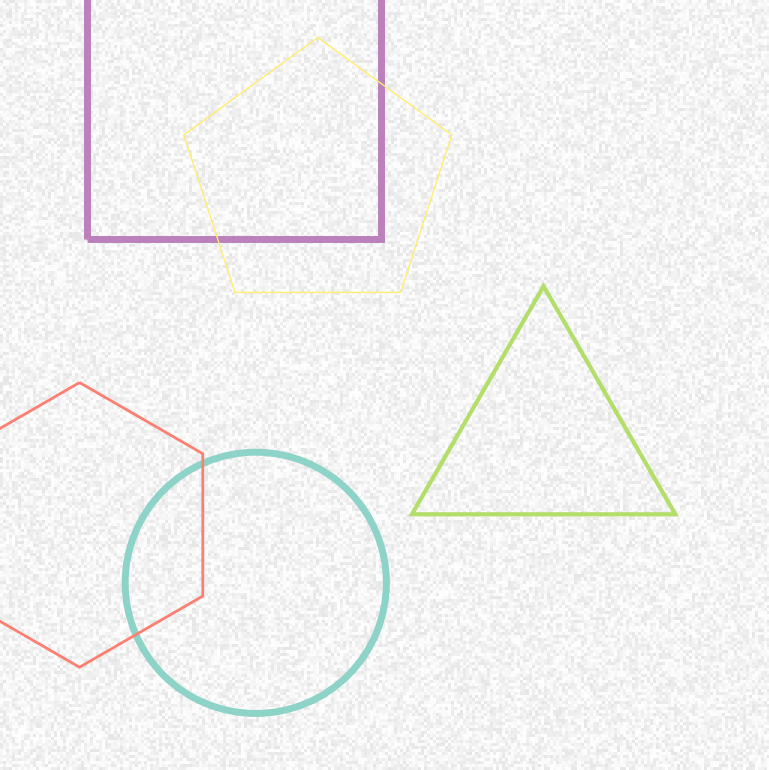[{"shape": "circle", "thickness": 2.5, "radius": 0.85, "center": [0.332, 0.243]}, {"shape": "hexagon", "thickness": 1, "radius": 0.92, "center": [0.103, 0.318]}, {"shape": "triangle", "thickness": 1.5, "radius": 0.99, "center": [0.706, 0.431]}, {"shape": "square", "thickness": 2.5, "radius": 0.95, "center": [0.304, 0.88]}, {"shape": "pentagon", "thickness": 0.5, "radius": 0.92, "center": [0.413, 0.768]}]